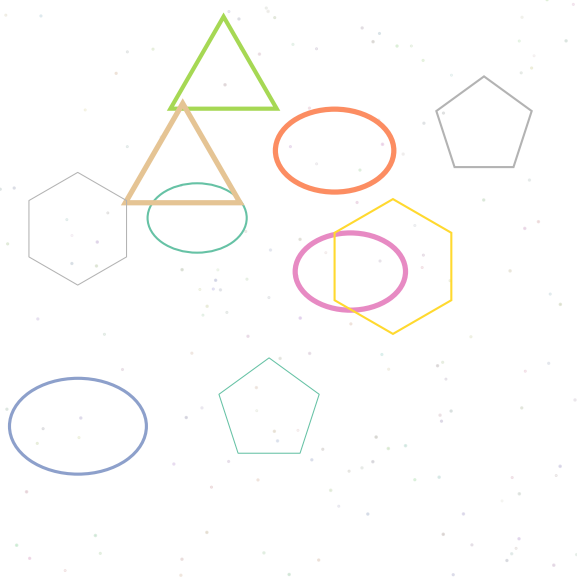[{"shape": "pentagon", "thickness": 0.5, "radius": 0.46, "center": [0.466, 0.288]}, {"shape": "oval", "thickness": 1, "radius": 0.43, "center": [0.341, 0.622]}, {"shape": "oval", "thickness": 2.5, "radius": 0.51, "center": [0.579, 0.738]}, {"shape": "oval", "thickness": 1.5, "radius": 0.59, "center": [0.135, 0.261]}, {"shape": "oval", "thickness": 2.5, "radius": 0.48, "center": [0.607, 0.529]}, {"shape": "triangle", "thickness": 2, "radius": 0.53, "center": [0.387, 0.864]}, {"shape": "hexagon", "thickness": 1, "radius": 0.58, "center": [0.68, 0.538]}, {"shape": "triangle", "thickness": 2.5, "radius": 0.57, "center": [0.316, 0.705]}, {"shape": "hexagon", "thickness": 0.5, "radius": 0.49, "center": [0.135, 0.603]}, {"shape": "pentagon", "thickness": 1, "radius": 0.43, "center": [0.838, 0.78]}]